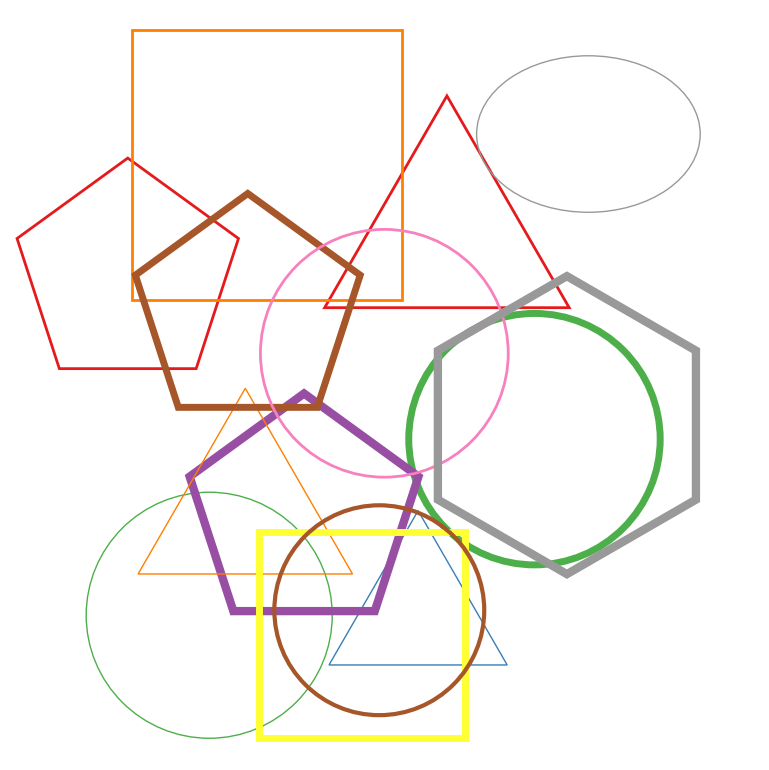[{"shape": "pentagon", "thickness": 1, "radius": 0.76, "center": [0.166, 0.644]}, {"shape": "triangle", "thickness": 1, "radius": 0.92, "center": [0.58, 0.692]}, {"shape": "triangle", "thickness": 0.5, "radius": 0.67, "center": [0.543, 0.203]}, {"shape": "circle", "thickness": 0.5, "radius": 0.8, "center": [0.272, 0.201]}, {"shape": "circle", "thickness": 2.5, "radius": 0.82, "center": [0.694, 0.43]}, {"shape": "pentagon", "thickness": 3, "radius": 0.78, "center": [0.395, 0.333]}, {"shape": "triangle", "thickness": 0.5, "radius": 0.8, "center": [0.319, 0.335]}, {"shape": "square", "thickness": 1, "radius": 0.88, "center": [0.346, 0.785]}, {"shape": "square", "thickness": 2.5, "radius": 0.67, "center": [0.47, 0.176]}, {"shape": "circle", "thickness": 1.5, "radius": 0.68, "center": [0.493, 0.207]}, {"shape": "pentagon", "thickness": 2.5, "radius": 0.77, "center": [0.322, 0.595]}, {"shape": "circle", "thickness": 1, "radius": 0.8, "center": [0.499, 0.541]}, {"shape": "hexagon", "thickness": 3, "radius": 0.97, "center": [0.736, 0.448]}, {"shape": "oval", "thickness": 0.5, "radius": 0.73, "center": [0.764, 0.826]}]